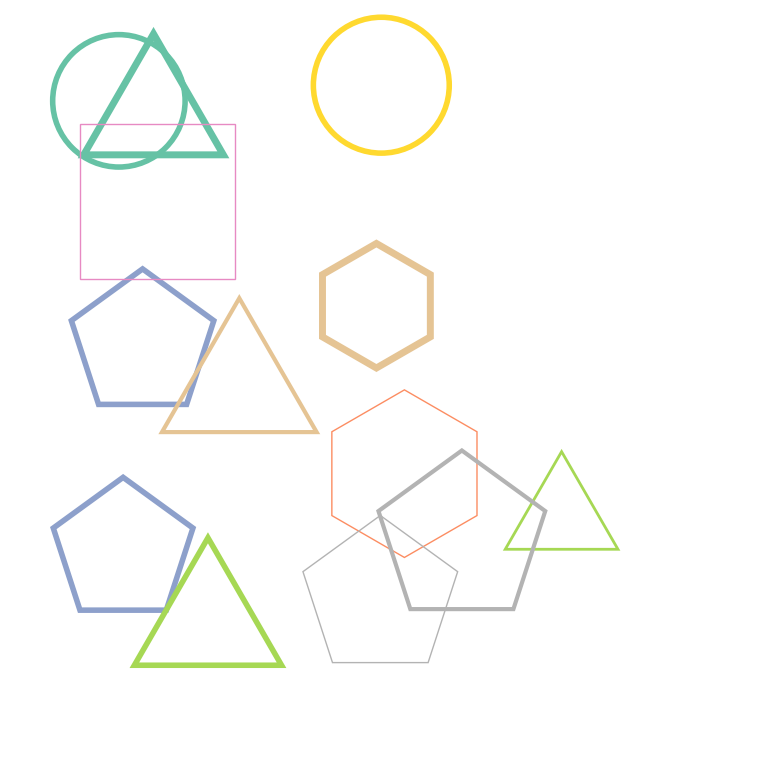[{"shape": "circle", "thickness": 2, "radius": 0.43, "center": [0.154, 0.869]}, {"shape": "triangle", "thickness": 2.5, "radius": 0.52, "center": [0.199, 0.851]}, {"shape": "hexagon", "thickness": 0.5, "radius": 0.54, "center": [0.525, 0.385]}, {"shape": "pentagon", "thickness": 2, "radius": 0.48, "center": [0.16, 0.285]}, {"shape": "pentagon", "thickness": 2, "radius": 0.49, "center": [0.185, 0.553]}, {"shape": "square", "thickness": 0.5, "radius": 0.5, "center": [0.205, 0.738]}, {"shape": "triangle", "thickness": 2, "radius": 0.55, "center": [0.27, 0.191]}, {"shape": "triangle", "thickness": 1, "radius": 0.42, "center": [0.729, 0.329]}, {"shape": "circle", "thickness": 2, "radius": 0.44, "center": [0.495, 0.889]}, {"shape": "triangle", "thickness": 1.5, "radius": 0.58, "center": [0.311, 0.497]}, {"shape": "hexagon", "thickness": 2.5, "radius": 0.4, "center": [0.489, 0.603]}, {"shape": "pentagon", "thickness": 1.5, "radius": 0.57, "center": [0.6, 0.301]}, {"shape": "pentagon", "thickness": 0.5, "radius": 0.53, "center": [0.494, 0.225]}]